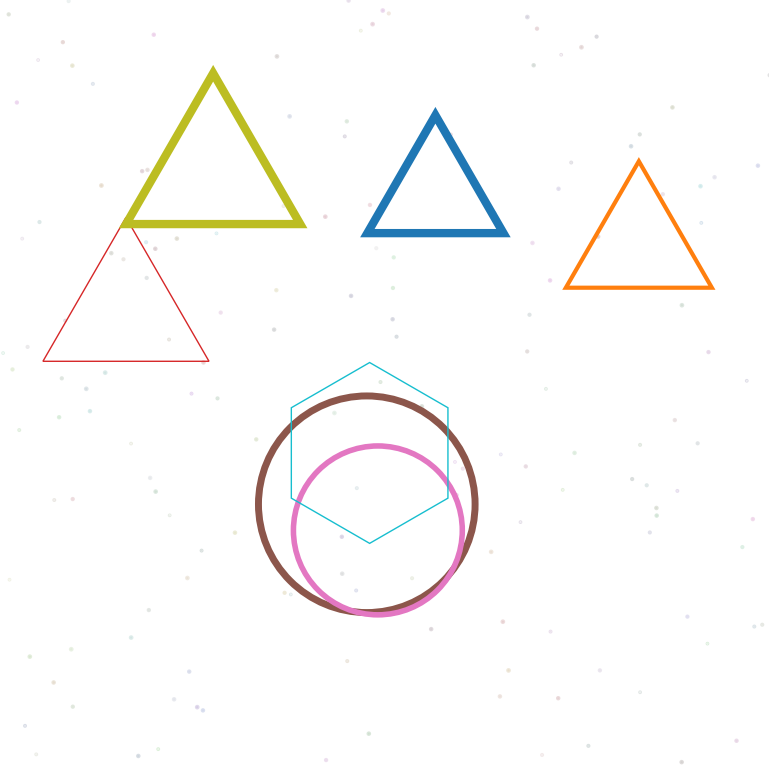[{"shape": "triangle", "thickness": 3, "radius": 0.51, "center": [0.565, 0.748]}, {"shape": "triangle", "thickness": 1.5, "radius": 0.55, "center": [0.83, 0.681]}, {"shape": "triangle", "thickness": 0.5, "radius": 0.62, "center": [0.164, 0.593]}, {"shape": "circle", "thickness": 2.5, "radius": 0.7, "center": [0.476, 0.345]}, {"shape": "circle", "thickness": 2, "radius": 0.55, "center": [0.491, 0.311]}, {"shape": "triangle", "thickness": 3, "radius": 0.65, "center": [0.277, 0.774]}, {"shape": "hexagon", "thickness": 0.5, "radius": 0.59, "center": [0.48, 0.412]}]